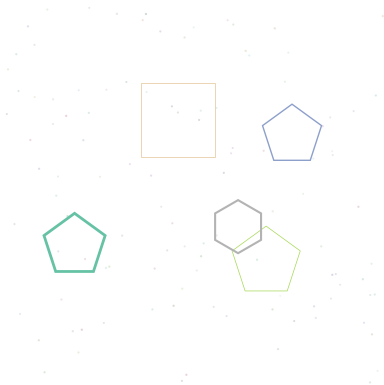[{"shape": "pentagon", "thickness": 2, "radius": 0.42, "center": [0.194, 0.362]}, {"shape": "pentagon", "thickness": 1, "radius": 0.4, "center": [0.759, 0.649]}, {"shape": "pentagon", "thickness": 0.5, "radius": 0.47, "center": [0.691, 0.32]}, {"shape": "square", "thickness": 0.5, "radius": 0.48, "center": [0.462, 0.689]}, {"shape": "hexagon", "thickness": 1.5, "radius": 0.34, "center": [0.618, 0.411]}]